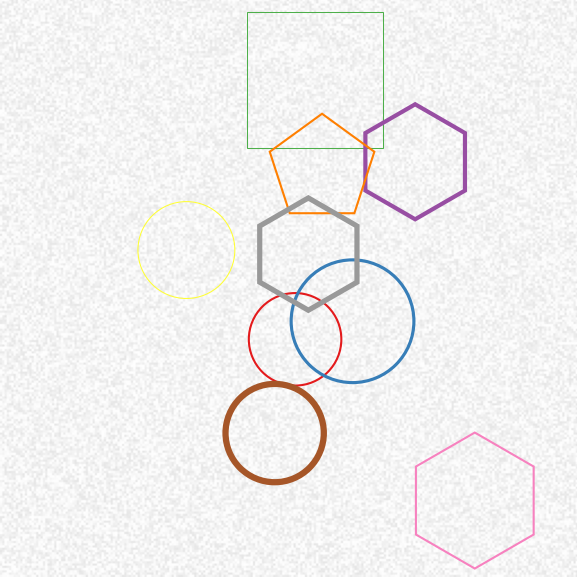[{"shape": "circle", "thickness": 1, "radius": 0.4, "center": [0.511, 0.412]}, {"shape": "circle", "thickness": 1.5, "radius": 0.53, "center": [0.61, 0.443]}, {"shape": "square", "thickness": 0.5, "radius": 0.59, "center": [0.545, 0.861]}, {"shape": "hexagon", "thickness": 2, "radius": 0.5, "center": [0.719, 0.719]}, {"shape": "pentagon", "thickness": 1, "radius": 0.48, "center": [0.558, 0.707]}, {"shape": "circle", "thickness": 0.5, "radius": 0.42, "center": [0.323, 0.566]}, {"shape": "circle", "thickness": 3, "radius": 0.43, "center": [0.476, 0.249]}, {"shape": "hexagon", "thickness": 1, "radius": 0.59, "center": [0.822, 0.132]}, {"shape": "hexagon", "thickness": 2.5, "radius": 0.49, "center": [0.534, 0.559]}]